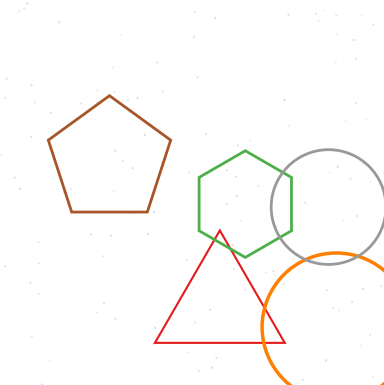[{"shape": "triangle", "thickness": 1.5, "radius": 0.97, "center": [0.571, 0.207]}, {"shape": "hexagon", "thickness": 2, "radius": 0.69, "center": [0.637, 0.47]}, {"shape": "circle", "thickness": 2.5, "radius": 0.96, "center": [0.873, 0.15]}, {"shape": "pentagon", "thickness": 2, "radius": 0.84, "center": [0.284, 0.584]}, {"shape": "circle", "thickness": 2, "radius": 0.75, "center": [0.853, 0.462]}]